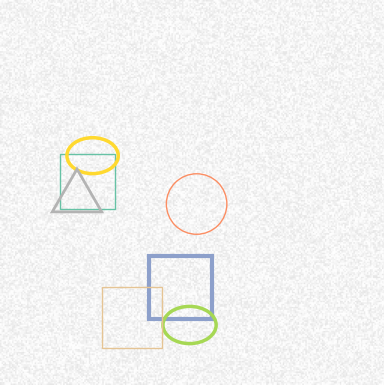[{"shape": "square", "thickness": 1, "radius": 0.36, "center": [0.227, 0.528]}, {"shape": "circle", "thickness": 1, "radius": 0.39, "center": [0.511, 0.47]}, {"shape": "square", "thickness": 3, "radius": 0.41, "center": [0.47, 0.254]}, {"shape": "oval", "thickness": 2.5, "radius": 0.35, "center": [0.492, 0.156]}, {"shape": "oval", "thickness": 2.5, "radius": 0.33, "center": [0.24, 0.596]}, {"shape": "square", "thickness": 1, "radius": 0.39, "center": [0.343, 0.176]}, {"shape": "triangle", "thickness": 2, "radius": 0.37, "center": [0.2, 0.487]}]